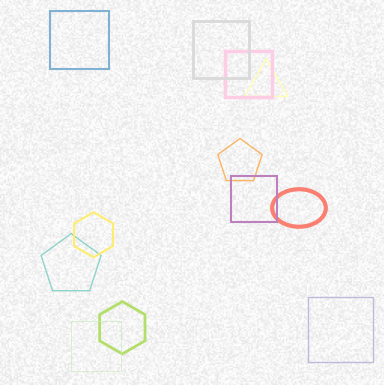[{"shape": "pentagon", "thickness": 1, "radius": 0.41, "center": [0.185, 0.311]}, {"shape": "triangle", "thickness": 1, "radius": 0.33, "center": [0.692, 0.782]}, {"shape": "square", "thickness": 1, "radius": 0.43, "center": [0.885, 0.144]}, {"shape": "oval", "thickness": 3, "radius": 0.35, "center": [0.777, 0.46]}, {"shape": "square", "thickness": 1.5, "radius": 0.38, "center": [0.206, 0.896]}, {"shape": "pentagon", "thickness": 1, "radius": 0.3, "center": [0.623, 0.58]}, {"shape": "hexagon", "thickness": 2, "radius": 0.34, "center": [0.318, 0.149]}, {"shape": "square", "thickness": 2.5, "radius": 0.3, "center": [0.645, 0.808]}, {"shape": "square", "thickness": 2, "radius": 0.37, "center": [0.574, 0.872]}, {"shape": "square", "thickness": 1.5, "radius": 0.3, "center": [0.659, 0.483]}, {"shape": "square", "thickness": 0.5, "radius": 0.33, "center": [0.249, 0.102]}, {"shape": "hexagon", "thickness": 1.5, "radius": 0.29, "center": [0.243, 0.39]}]